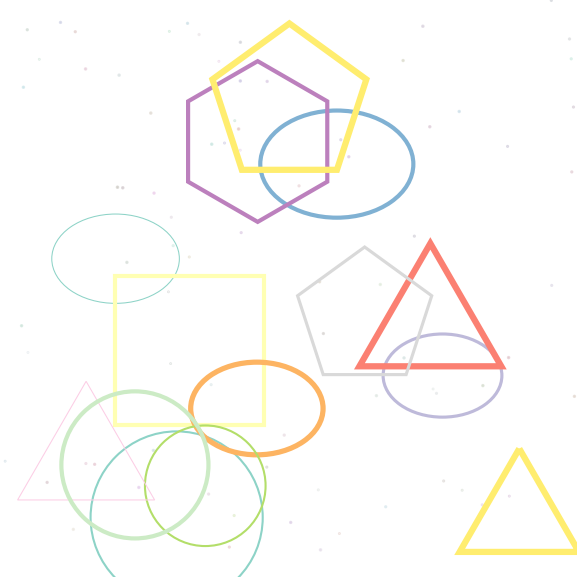[{"shape": "oval", "thickness": 0.5, "radius": 0.55, "center": [0.2, 0.551]}, {"shape": "circle", "thickness": 1, "radius": 0.75, "center": [0.306, 0.103]}, {"shape": "square", "thickness": 2, "radius": 0.64, "center": [0.328, 0.392]}, {"shape": "oval", "thickness": 1.5, "radius": 0.51, "center": [0.766, 0.349]}, {"shape": "triangle", "thickness": 3, "radius": 0.71, "center": [0.745, 0.436]}, {"shape": "oval", "thickness": 2, "radius": 0.66, "center": [0.583, 0.715]}, {"shape": "oval", "thickness": 2.5, "radius": 0.57, "center": [0.445, 0.292]}, {"shape": "circle", "thickness": 1, "radius": 0.52, "center": [0.355, 0.158]}, {"shape": "triangle", "thickness": 0.5, "radius": 0.68, "center": [0.149, 0.202]}, {"shape": "pentagon", "thickness": 1.5, "radius": 0.61, "center": [0.631, 0.449]}, {"shape": "hexagon", "thickness": 2, "radius": 0.7, "center": [0.446, 0.754]}, {"shape": "circle", "thickness": 2, "radius": 0.64, "center": [0.234, 0.194]}, {"shape": "triangle", "thickness": 3, "radius": 0.6, "center": [0.899, 0.103]}, {"shape": "pentagon", "thickness": 3, "radius": 0.7, "center": [0.501, 0.818]}]